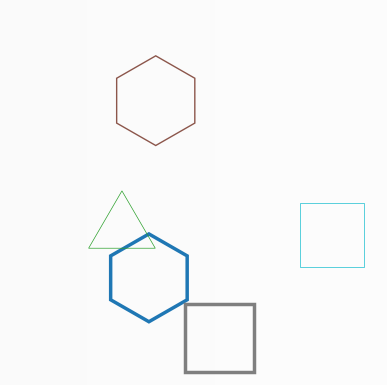[{"shape": "hexagon", "thickness": 2.5, "radius": 0.57, "center": [0.384, 0.278]}, {"shape": "triangle", "thickness": 0.5, "radius": 0.5, "center": [0.315, 0.405]}, {"shape": "hexagon", "thickness": 1, "radius": 0.58, "center": [0.402, 0.739]}, {"shape": "square", "thickness": 2.5, "radius": 0.44, "center": [0.567, 0.122]}, {"shape": "square", "thickness": 0.5, "radius": 0.41, "center": [0.857, 0.389]}]